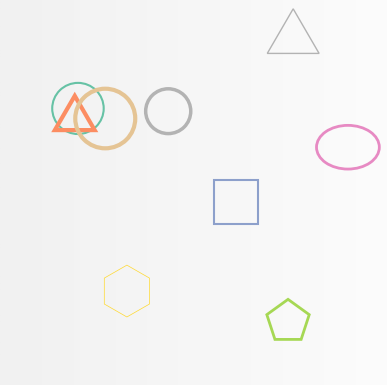[{"shape": "circle", "thickness": 1.5, "radius": 0.33, "center": [0.201, 0.718]}, {"shape": "triangle", "thickness": 3, "radius": 0.3, "center": [0.193, 0.692]}, {"shape": "square", "thickness": 1.5, "radius": 0.29, "center": [0.609, 0.475]}, {"shape": "oval", "thickness": 2, "radius": 0.41, "center": [0.898, 0.618]}, {"shape": "pentagon", "thickness": 2, "radius": 0.29, "center": [0.743, 0.165]}, {"shape": "hexagon", "thickness": 0.5, "radius": 0.34, "center": [0.327, 0.244]}, {"shape": "circle", "thickness": 3, "radius": 0.39, "center": [0.272, 0.692]}, {"shape": "circle", "thickness": 2.5, "radius": 0.29, "center": [0.434, 0.711]}, {"shape": "triangle", "thickness": 1, "radius": 0.39, "center": [0.757, 0.9]}]